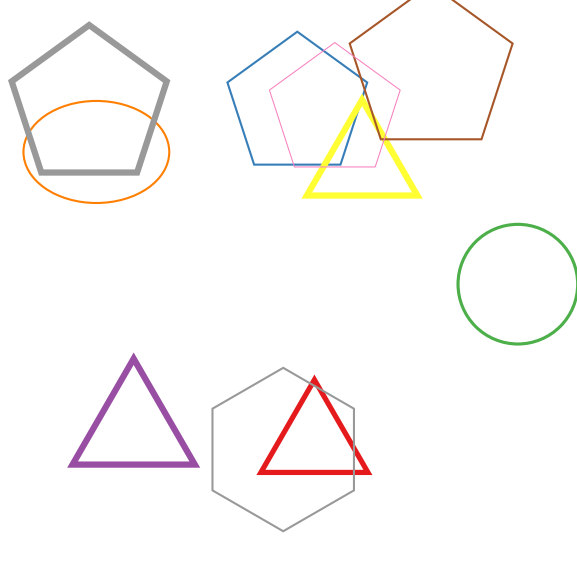[{"shape": "triangle", "thickness": 2.5, "radius": 0.53, "center": [0.544, 0.235]}, {"shape": "pentagon", "thickness": 1, "radius": 0.64, "center": [0.515, 0.817]}, {"shape": "circle", "thickness": 1.5, "radius": 0.52, "center": [0.897, 0.507]}, {"shape": "triangle", "thickness": 3, "radius": 0.61, "center": [0.231, 0.256]}, {"shape": "oval", "thickness": 1, "radius": 0.63, "center": [0.167, 0.736]}, {"shape": "triangle", "thickness": 3, "radius": 0.55, "center": [0.627, 0.716]}, {"shape": "pentagon", "thickness": 1, "radius": 0.74, "center": [0.747, 0.878]}, {"shape": "pentagon", "thickness": 0.5, "radius": 0.6, "center": [0.58, 0.806]}, {"shape": "hexagon", "thickness": 1, "radius": 0.71, "center": [0.49, 0.221]}, {"shape": "pentagon", "thickness": 3, "radius": 0.71, "center": [0.154, 0.815]}]